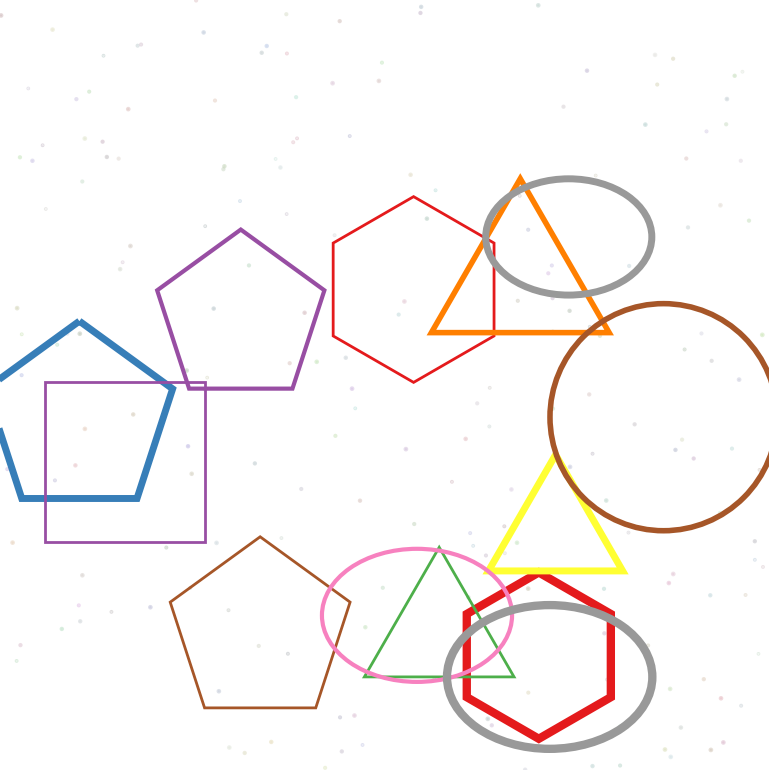[{"shape": "hexagon", "thickness": 3, "radius": 0.54, "center": [0.7, 0.149]}, {"shape": "hexagon", "thickness": 1, "radius": 0.6, "center": [0.537, 0.624]}, {"shape": "pentagon", "thickness": 2.5, "radius": 0.64, "center": [0.103, 0.456]}, {"shape": "triangle", "thickness": 1, "radius": 0.56, "center": [0.57, 0.177]}, {"shape": "square", "thickness": 1, "radius": 0.52, "center": [0.162, 0.4]}, {"shape": "pentagon", "thickness": 1.5, "radius": 0.57, "center": [0.313, 0.588]}, {"shape": "triangle", "thickness": 2, "radius": 0.67, "center": [0.676, 0.635]}, {"shape": "triangle", "thickness": 2.5, "radius": 0.5, "center": [0.722, 0.309]}, {"shape": "circle", "thickness": 2, "radius": 0.74, "center": [0.862, 0.458]}, {"shape": "pentagon", "thickness": 1, "radius": 0.61, "center": [0.338, 0.18]}, {"shape": "oval", "thickness": 1.5, "radius": 0.62, "center": [0.542, 0.201]}, {"shape": "oval", "thickness": 3, "radius": 0.67, "center": [0.714, 0.121]}, {"shape": "oval", "thickness": 2.5, "radius": 0.54, "center": [0.739, 0.692]}]